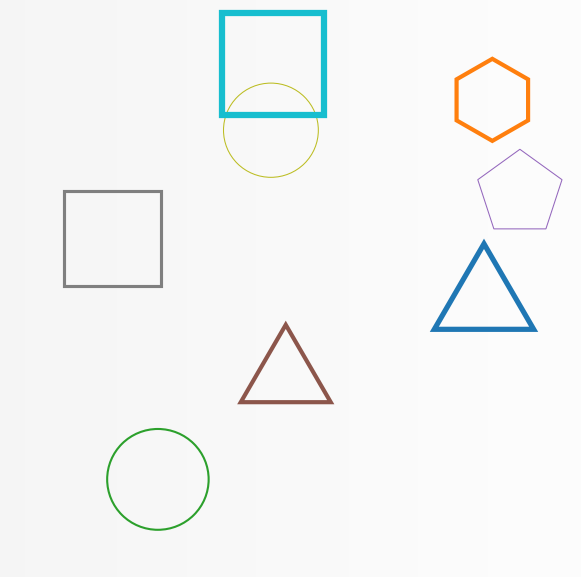[{"shape": "triangle", "thickness": 2.5, "radius": 0.49, "center": [0.833, 0.478]}, {"shape": "hexagon", "thickness": 2, "radius": 0.36, "center": [0.847, 0.826]}, {"shape": "circle", "thickness": 1, "radius": 0.44, "center": [0.272, 0.169]}, {"shape": "pentagon", "thickness": 0.5, "radius": 0.38, "center": [0.894, 0.664]}, {"shape": "triangle", "thickness": 2, "radius": 0.45, "center": [0.492, 0.347]}, {"shape": "square", "thickness": 1.5, "radius": 0.41, "center": [0.194, 0.586]}, {"shape": "circle", "thickness": 0.5, "radius": 0.41, "center": [0.466, 0.774]}, {"shape": "square", "thickness": 3, "radius": 0.44, "center": [0.469, 0.889]}]